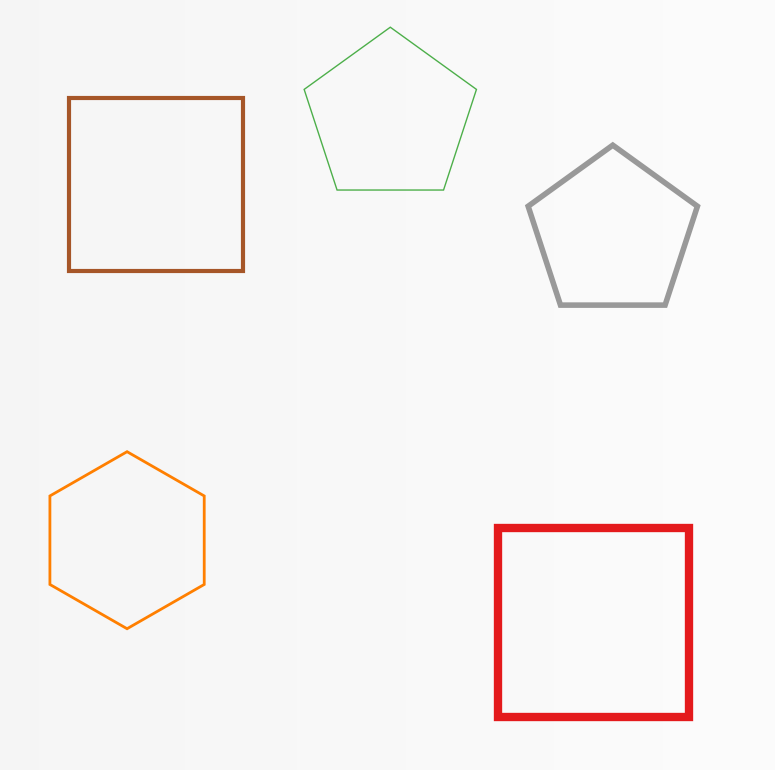[{"shape": "square", "thickness": 3, "radius": 0.62, "center": [0.765, 0.191]}, {"shape": "pentagon", "thickness": 0.5, "radius": 0.58, "center": [0.504, 0.848]}, {"shape": "hexagon", "thickness": 1, "radius": 0.57, "center": [0.164, 0.298]}, {"shape": "square", "thickness": 1.5, "radius": 0.56, "center": [0.201, 0.76]}, {"shape": "pentagon", "thickness": 2, "radius": 0.57, "center": [0.791, 0.697]}]